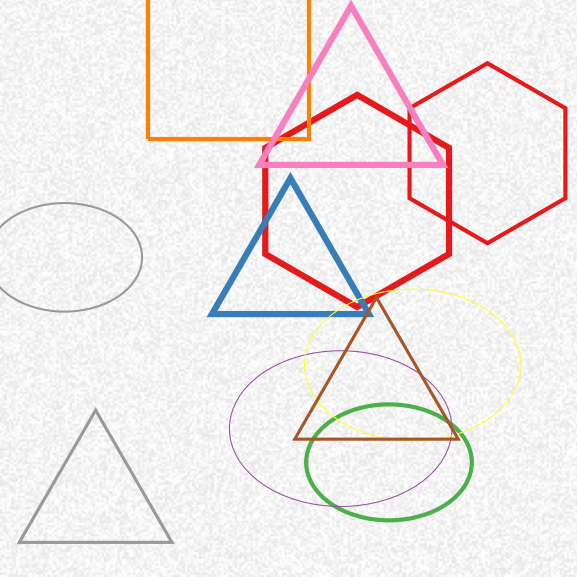[{"shape": "hexagon", "thickness": 3, "radius": 0.92, "center": [0.618, 0.651]}, {"shape": "hexagon", "thickness": 2, "radius": 0.78, "center": [0.844, 0.734]}, {"shape": "triangle", "thickness": 3, "radius": 0.78, "center": [0.503, 0.534]}, {"shape": "oval", "thickness": 2, "radius": 0.72, "center": [0.674, 0.199]}, {"shape": "oval", "thickness": 0.5, "radius": 0.96, "center": [0.59, 0.257]}, {"shape": "square", "thickness": 2, "radius": 0.7, "center": [0.395, 0.898]}, {"shape": "oval", "thickness": 0.5, "radius": 0.94, "center": [0.715, 0.367]}, {"shape": "triangle", "thickness": 1.5, "radius": 0.82, "center": [0.652, 0.32]}, {"shape": "triangle", "thickness": 3, "radius": 0.92, "center": [0.608, 0.805]}, {"shape": "triangle", "thickness": 1.5, "radius": 0.76, "center": [0.166, 0.136]}, {"shape": "oval", "thickness": 1, "radius": 0.67, "center": [0.112, 0.554]}]